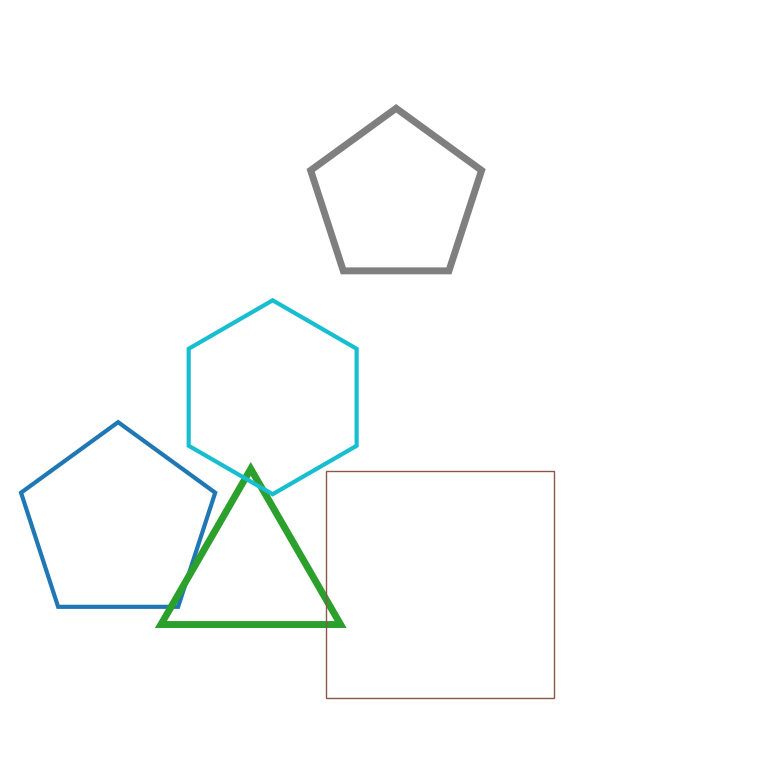[{"shape": "pentagon", "thickness": 1.5, "radius": 0.66, "center": [0.153, 0.319]}, {"shape": "triangle", "thickness": 2.5, "radius": 0.67, "center": [0.326, 0.256]}, {"shape": "square", "thickness": 0.5, "radius": 0.74, "center": [0.571, 0.241]}, {"shape": "pentagon", "thickness": 2.5, "radius": 0.58, "center": [0.514, 0.743]}, {"shape": "hexagon", "thickness": 1.5, "radius": 0.63, "center": [0.354, 0.484]}]